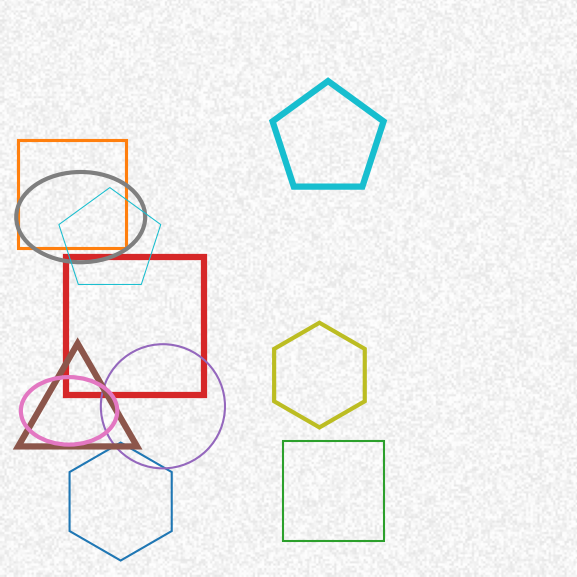[{"shape": "hexagon", "thickness": 1, "radius": 0.51, "center": [0.209, 0.131]}, {"shape": "square", "thickness": 1.5, "radius": 0.47, "center": [0.125, 0.664]}, {"shape": "square", "thickness": 1, "radius": 0.43, "center": [0.578, 0.149]}, {"shape": "square", "thickness": 3, "radius": 0.6, "center": [0.234, 0.434]}, {"shape": "circle", "thickness": 1, "radius": 0.54, "center": [0.282, 0.296]}, {"shape": "triangle", "thickness": 3, "radius": 0.59, "center": [0.134, 0.286]}, {"shape": "oval", "thickness": 2, "radius": 0.42, "center": [0.12, 0.288]}, {"shape": "oval", "thickness": 2, "radius": 0.56, "center": [0.14, 0.623]}, {"shape": "hexagon", "thickness": 2, "radius": 0.45, "center": [0.553, 0.35]}, {"shape": "pentagon", "thickness": 3, "radius": 0.51, "center": [0.568, 0.758]}, {"shape": "pentagon", "thickness": 0.5, "radius": 0.46, "center": [0.19, 0.582]}]